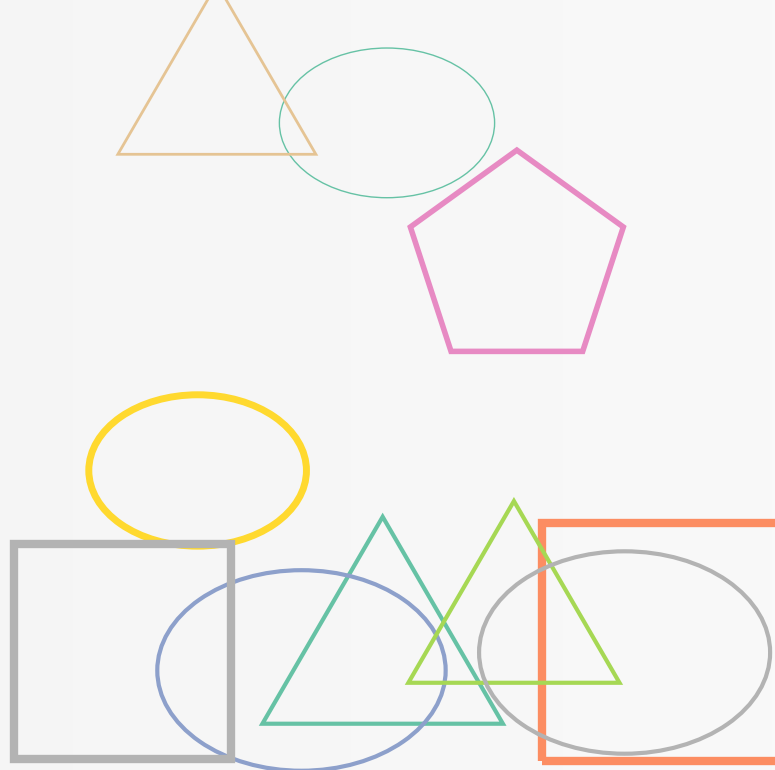[{"shape": "oval", "thickness": 0.5, "radius": 0.69, "center": [0.499, 0.84]}, {"shape": "triangle", "thickness": 1.5, "radius": 0.9, "center": [0.494, 0.15]}, {"shape": "square", "thickness": 3, "radius": 0.77, "center": [0.854, 0.166]}, {"shape": "oval", "thickness": 1.5, "radius": 0.93, "center": [0.389, 0.129]}, {"shape": "pentagon", "thickness": 2, "radius": 0.72, "center": [0.667, 0.661]}, {"shape": "triangle", "thickness": 1.5, "radius": 0.79, "center": [0.663, 0.192]}, {"shape": "oval", "thickness": 2.5, "radius": 0.7, "center": [0.255, 0.389]}, {"shape": "triangle", "thickness": 1, "radius": 0.74, "center": [0.28, 0.873]}, {"shape": "oval", "thickness": 1.5, "radius": 0.94, "center": [0.806, 0.153]}, {"shape": "square", "thickness": 3, "radius": 0.7, "center": [0.158, 0.154]}]